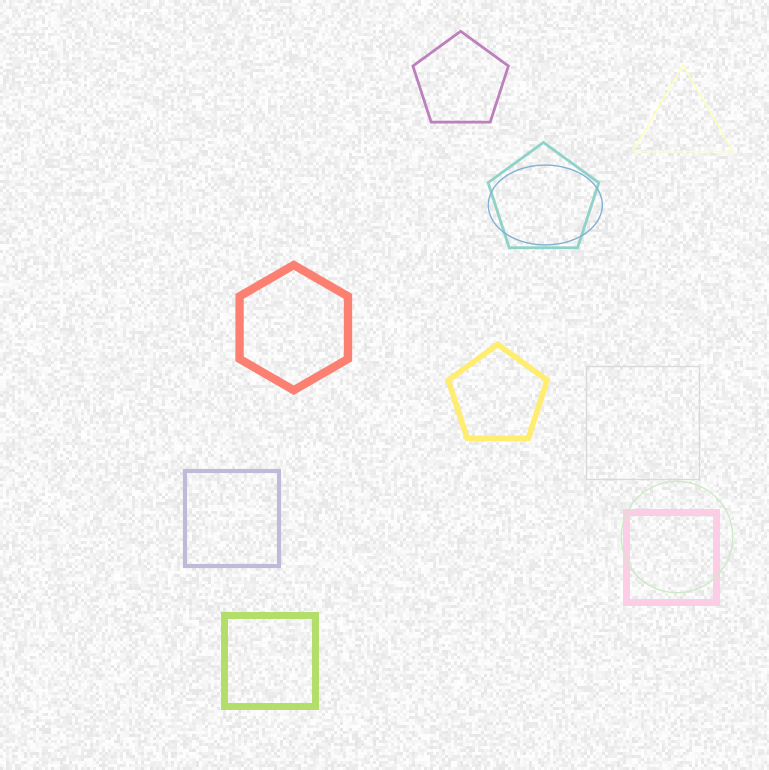[{"shape": "pentagon", "thickness": 1, "radius": 0.38, "center": [0.706, 0.739]}, {"shape": "triangle", "thickness": 0.5, "radius": 0.38, "center": [0.887, 0.841]}, {"shape": "square", "thickness": 1.5, "radius": 0.31, "center": [0.301, 0.326]}, {"shape": "hexagon", "thickness": 3, "radius": 0.41, "center": [0.382, 0.575]}, {"shape": "oval", "thickness": 0.5, "radius": 0.37, "center": [0.708, 0.734]}, {"shape": "square", "thickness": 2.5, "radius": 0.3, "center": [0.35, 0.142]}, {"shape": "square", "thickness": 2.5, "radius": 0.29, "center": [0.871, 0.276]}, {"shape": "square", "thickness": 0.5, "radius": 0.37, "center": [0.834, 0.451]}, {"shape": "pentagon", "thickness": 1, "radius": 0.33, "center": [0.598, 0.894]}, {"shape": "circle", "thickness": 0.5, "radius": 0.36, "center": [0.879, 0.303]}, {"shape": "pentagon", "thickness": 2, "radius": 0.34, "center": [0.646, 0.485]}]